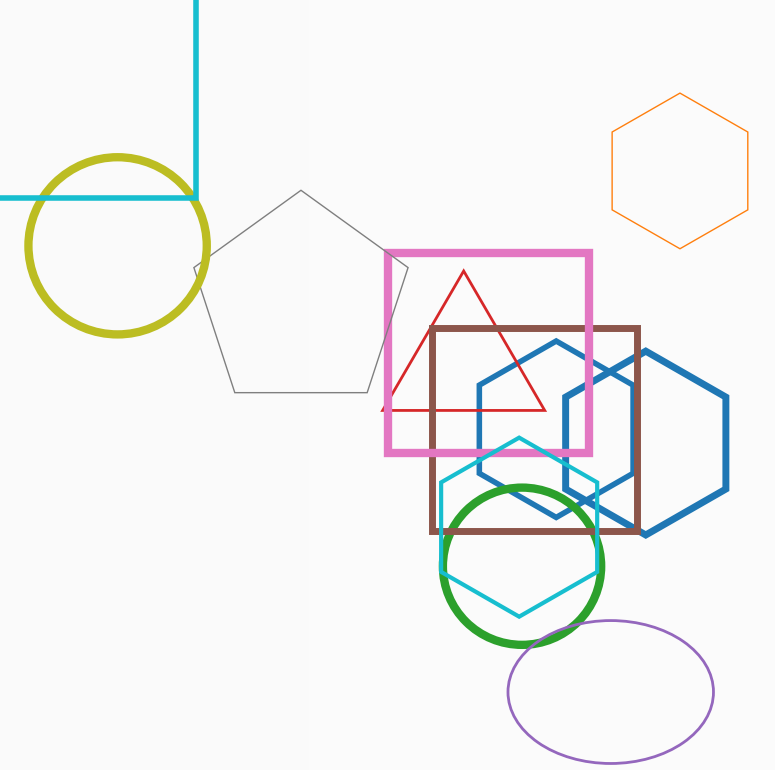[{"shape": "hexagon", "thickness": 2.5, "radius": 0.6, "center": [0.833, 0.425]}, {"shape": "hexagon", "thickness": 2, "radius": 0.57, "center": [0.718, 0.443]}, {"shape": "hexagon", "thickness": 0.5, "radius": 0.51, "center": [0.877, 0.778]}, {"shape": "circle", "thickness": 3, "radius": 0.51, "center": [0.674, 0.265]}, {"shape": "triangle", "thickness": 1, "radius": 0.6, "center": [0.598, 0.527]}, {"shape": "oval", "thickness": 1, "radius": 0.66, "center": [0.788, 0.101]}, {"shape": "square", "thickness": 2.5, "radius": 0.66, "center": [0.69, 0.442]}, {"shape": "square", "thickness": 3, "radius": 0.65, "center": [0.63, 0.542]}, {"shape": "pentagon", "thickness": 0.5, "radius": 0.73, "center": [0.388, 0.608]}, {"shape": "circle", "thickness": 3, "radius": 0.58, "center": [0.152, 0.681]}, {"shape": "square", "thickness": 2, "radius": 0.74, "center": [0.105, 0.892]}, {"shape": "hexagon", "thickness": 1.5, "radius": 0.58, "center": [0.67, 0.315]}]